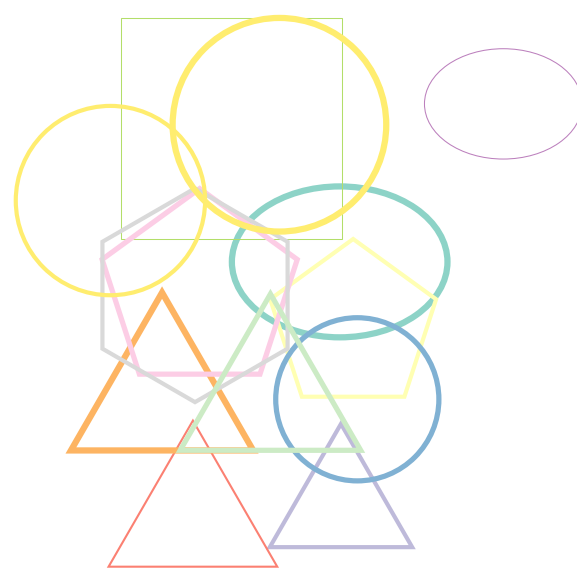[{"shape": "oval", "thickness": 3, "radius": 0.93, "center": [0.588, 0.546]}, {"shape": "pentagon", "thickness": 2, "radius": 0.75, "center": [0.612, 0.434]}, {"shape": "triangle", "thickness": 2, "radius": 0.71, "center": [0.59, 0.123]}, {"shape": "triangle", "thickness": 1, "radius": 0.84, "center": [0.334, 0.102]}, {"shape": "circle", "thickness": 2.5, "radius": 0.71, "center": [0.619, 0.308]}, {"shape": "triangle", "thickness": 3, "radius": 0.91, "center": [0.281, 0.31]}, {"shape": "square", "thickness": 0.5, "radius": 0.96, "center": [0.4, 0.776]}, {"shape": "pentagon", "thickness": 2.5, "radius": 0.89, "center": [0.346, 0.495]}, {"shape": "hexagon", "thickness": 2, "radius": 0.93, "center": [0.338, 0.488]}, {"shape": "oval", "thickness": 0.5, "radius": 0.68, "center": [0.871, 0.819]}, {"shape": "triangle", "thickness": 2.5, "radius": 0.9, "center": [0.468, 0.31]}, {"shape": "circle", "thickness": 3, "radius": 0.92, "center": [0.484, 0.783]}, {"shape": "circle", "thickness": 2, "radius": 0.82, "center": [0.191, 0.652]}]